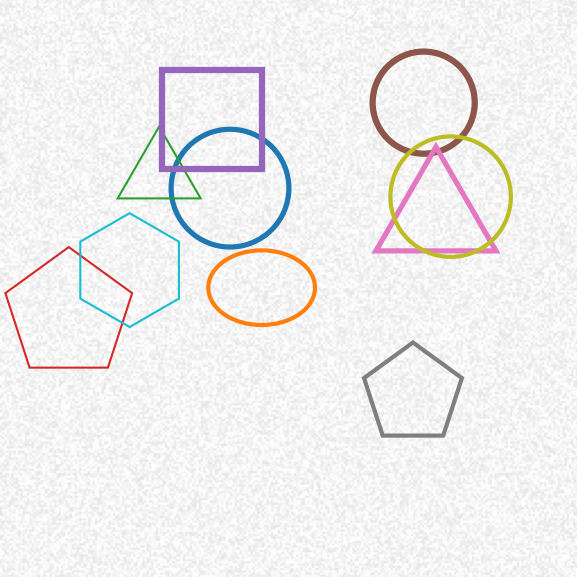[{"shape": "circle", "thickness": 2.5, "radius": 0.51, "center": [0.398, 0.673]}, {"shape": "oval", "thickness": 2, "radius": 0.46, "center": [0.453, 0.501]}, {"shape": "triangle", "thickness": 1, "radius": 0.41, "center": [0.276, 0.697]}, {"shape": "pentagon", "thickness": 1, "radius": 0.58, "center": [0.119, 0.456]}, {"shape": "square", "thickness": 3, "radius": 0.43, "center": [0.367, 0.792]}, {"shape": "circle", "thickness": 3, "radius": 0.44, "center": [0.734, 0.821]}, {"shape": "triangle", "thickness": 2.5, "radius": 0.6, "center": [0.755, 0.625]}, {"shape": "pentagon", "thickness": 2, "radius": 0.45, "center": [0.715, 0.317]}, {"shape": "circle", "thickness": 2, "radius": 0.52, "center": [0.78, 0.659]}, {"shape": "hexagon", "thickness": 1, "radius": 0.49, "center": [0.224, 0.531]}]